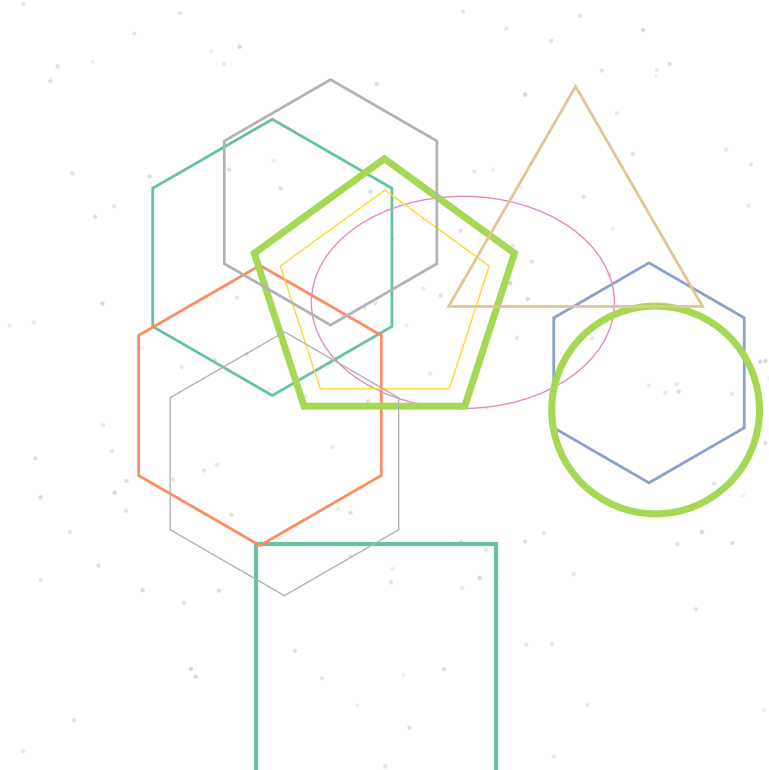[{"shape": "hexagon", "thickness": 1, "radius": 0.9, "center": [0.354, 0.666]}, {"shape": "square", "thickness": 1.5, "radius": 0.78, "center": [0.488, 0.137]}, {"shape": "hexagon", "thickness": 1, "radius": 0.91, "center": [0.338, 0.473]}, {"shape": "hexagon", "thickness": 1, "radius": 0.71, "center": [0.843, 0.516]}, {"shape": "oval", "thickness": 0.5, "radius": 0.98, "center": [0.601, 0.607]}, {"shape": "circle", "thickness": 2.5, "radius": 0.67, "center": [0.851, 0.468]}, {"shape": "pentagon", "thickness": 2.5, "radius": 0.89, "center": [0.499, 0.616]}, {"shape": "pentagon", "thickness": 0.5, "radius": 0.71, "center": [0.5, 0.61]}, {"shape": "triangle", "thickness": 1, "radius": 0.95, "center": [0.748, 0.697]}, {"shape": "hexagon", "thickness": 1, "radius": 0.8, "center": [0.429, 0.737]}, {"shape": "hexagon", "thickness": 0.5, "radius": 0.86, "center": [0.369, 0.398]}]